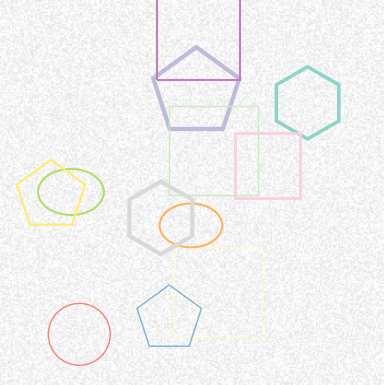[{"shape": "hexagon", "thickness": 2.5, "radius": 0.47, "center": [0.799, 0.733]}, {"shape": "square", "thickness": 0.5, "radius": 0.58, "center": [0.566, 0.242]}, {"shape": "pentagon", "thickness": 3, "radius": 0.59, "center": [0.51, 0.76]}, {"shape": "circle", "thickness": 1, "radius": 0.4, "center": [0.206, 0.132]}, {"shape": "pentagon", "thickness": 1, "radius": 0.44, "center": [0.44, 0.172]}, {"shape": "oval", "thickness": 1.5, "radius": 0.41, "center": [0.496, 0.414]}, {"shape": "oval", "thickness": 1.5, "radius": 0.43, "center": [0.184, 0.501]}, {"shape": "square", "thickness": 2, "radius": 0.42, "center": [0.694, 0.57]}, {"shape": "hexagon", "thickness": 3, "radius": 0.47, "center": [0.418, 0.434]}, {"shape": "square", "thickness": 1.5, "radius": 0.54, "center": [0.516, 0.9]}, {"shape": "square", "thickness": 1, "radius": 0.58, "center": [0.554, 0.609]}, {"shape": "pentagon", "thickness": 1.5, "radius": 0.47, "center": [0.132, 0.492]}]